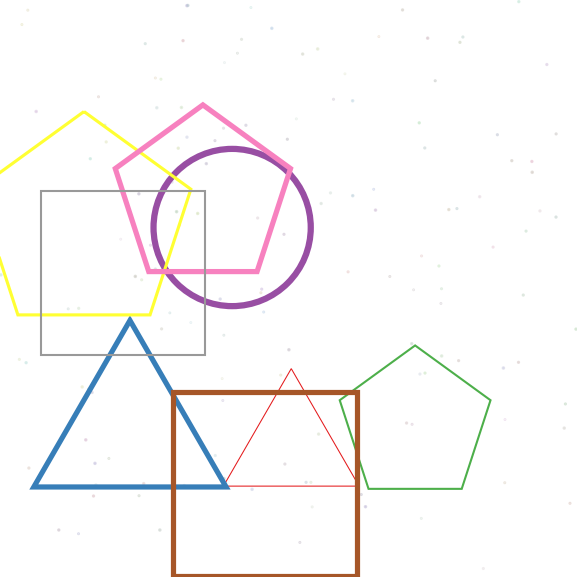[{"shape": "triangle", "thickness": 0.5, "radius": 0.68, "center": [0.504, 0.225]}, {"shape": "triangle", "thickness": 2.5, "radius": 0.96, "center": [0.225, 0.252]}, {"shape": "pentagon", "thickness": 1, "radius": 0.69, "center": [0.719, 0.264]}, {"shape": "circle", "thickness": 3, "radius": 0.68, "center": [0.402, 0.605]}, {"shape": "pentagon", "thickness": 1.5, "radius": 0.97, "center": [0.145, 0.611]}, {"shape": "square", "thickness": 2.5, "radius": 0.8, "center": [0.459, 0.161]}, {"shape": "pentagon", "thickness": 2.5, "radius": 0.8, "center": [0.351, 0.658]}, {"shape": "square", "thickness": 1, "radius": 0.71, "center": [0.212, 0.527]}]